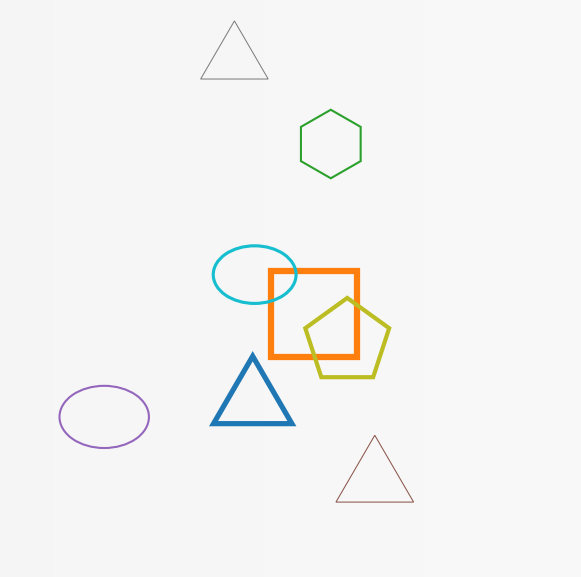[{"shape": "triangle", "thickness": 2.5, "radius": 0.39, "center": [0.435, 0.304]}, {"shape": "square", "thickness": 3, "radius": 0.37, "center": [0.541, 0.456]}, {"shape": "hexagon", "thickness": 1, "radius": 0.3, "center": [0.569, 0.75]}, {"shape": "oval", "thickness": 1, "radius": 0.38, "center": [0.179, 0.277]}, {"shape": "triangle", "thickness": 0.5, "radius": 0.39, "center": [0.645, 0.168]}, {"shape": "triangle", "thickness": 0.5, "radius": 0.34, "center": [0.403, 0.896]}, {"shape": "pentagon", "thickness": 2, "radius": 0.38, "center": [0.597, 0.407]}, {"shape": "oval", "thickness": 1.5, "radius": 0.36, "center": [0.438, 0.524]}]